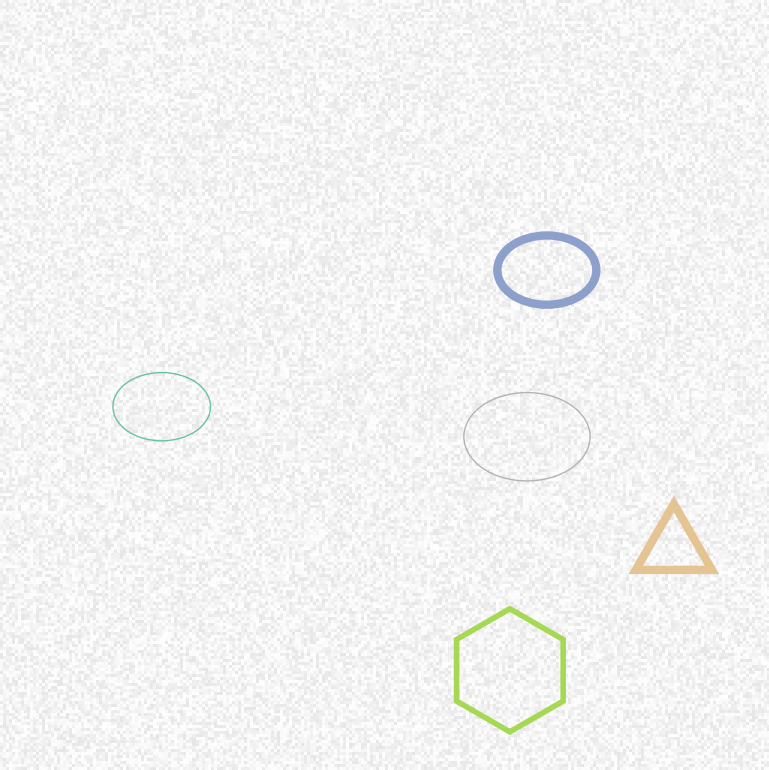[{"shape": "oval", "thickness": 0.5, "radius": 0.32, "center": [0.21, 0.472]}, {"shape": "oval", "thickness": 3, "radius": 0.32, "center": [0.71, 0.649]}, {"shape": "hexagon", "thickness": 2, "radius": 0.4, "center": [0.662, 0.129]}, {"shape": "triangle", "thickness": 3, "radius": 0.29, "center": [0.875, 0.288]}, {"shape": "oval", "thickness": 0.5, "radius": 0.41, "center": [0.684, 0.433]}]